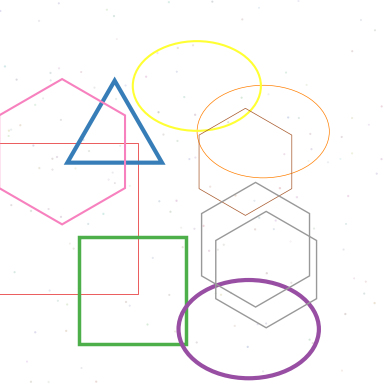[{"shape": "square", "thickness": 0.5, "radius": 0.98, "center": [0.164, 0.432]}, {"shape": "triangle", "thickness": 3, "radius": 0.71, "center": [0.298, 0.648]}, {"shape": "square", "thickness": 2.5, "radius": 0.69, "center": [0.343, 0.246]}, {"shape": "oval", "thickness": 3, "radius": 0.91, "center": [0.646, 0.145]}, {"shape": "oval", "thickness": 0.5, "radius": 0.86, "center": [0.684, 0.658]}, {"shape": "oval", "thickness": 1.5, "radius": 0.83, "center": [0.511, 0.777]}, {"shape": "hexagon", "thickness": 0.5, "radius": 0.7, "center": [0.637, 0.58]}, {"shape": "hexagon", "thickness": 1.5, "radius": 0.94, "center": [0.161, 0.606]}, {"shape": "hexagon", "thickness": 1, "radius": 0.81, "center": [0.664, 0.364]}, {"shape": "hexagon", "thickness": 1, "radius": 0.76, "center": [0.691, 0.3]}]